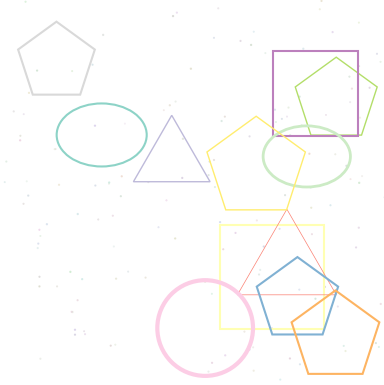[{"shape": "oval", "thickness": 1.5, "radius": 0.58, "center": [0.264, 0.649]}, {"shape": "square", "thickness": 1.5, "radius": 0.68, "center": [0.708, 0.281]}, {"shape": "triangle", "thickness": 1, "radius": 0.57, "center": [0.446, 0.585]}, {"shape": "triangle", "thickness": 0.5, "radius": 0.74, "center": [0.745, 0.308]}, {"shape": "pentagon", "thickness": 1.5, "radius": 0.56, "center": [0.773, 0.221]}, {"shape": "pentagon", "thickness": 1.5, "radius": 0.6, "center": [0.871, 0.126]}, {"shape": "pentagon", "thickness": 1, "radius": 0.56, "center": [0.873, 0.74]}, {"shape": "circle", "thickness": 3, "radius": 0.62, "center": [0.533, 0.148]}, {"shape": "pentagon", "thickness": 1.5, "radius": 0.52, "center": [0.147, 0.839]}, {"shape": "square", "thickness": 1.5, "radius": 0.55, "center": [0.82, 0.757]}, {"shape": "oval", "thickness": 2, "radius": 0.57, "center": [0.797, 0.594]}, {"shape": "pentagon", "thickness": 1, "radius": 0.67, "center": [0.665, 0.564]}]